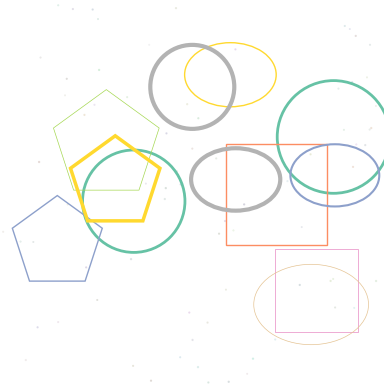[{"shape": "circle", "thickness": 2, "radius": 0.66, "center": [0.347, 0.477]}, {"shape": "circle", "thickness": 2, "radius": 0.73, "center": [0.866, 0.644]}, {"shape": "square", "thickness": 1, "radius": 0.65, "center": [0.718, 0.494]}, {"shape": "pentagon", "thickness": 1, "radius": 0.61, "center": [0.149, 0.369]}, {"shape": "oval", "thickness": 1.5, "radius": 0.58, "center": [0.87, 0.545]}, {"shape": "square", "thickness": 0.5, "radius": 0.54, "center": [0.822, 0.246]}, {"shape": "pentagon", "thickness": 0.5, "radius": 0.72, "center": [0.276, 0.623]}, {"shape": "pentagon", "thickness": 2.5, "radius": 0.61, "center": [0.299, 0.525]}, {"shape": "oval", "thickness": 1, "radius": 0.59, "center": [0.598, 0.806]}, {"shape": "oval", "thickness": 0.5, "radius": 0.75, "center": [0.808, 0.209]}, {"shape": "oval", "thickness": 3, "radius": 0.58, "center": [0.612, 0.534]}, {"shape": "circle", "thickness": 3, "radius": 0.55, "center": [0.499, 0.774]}]